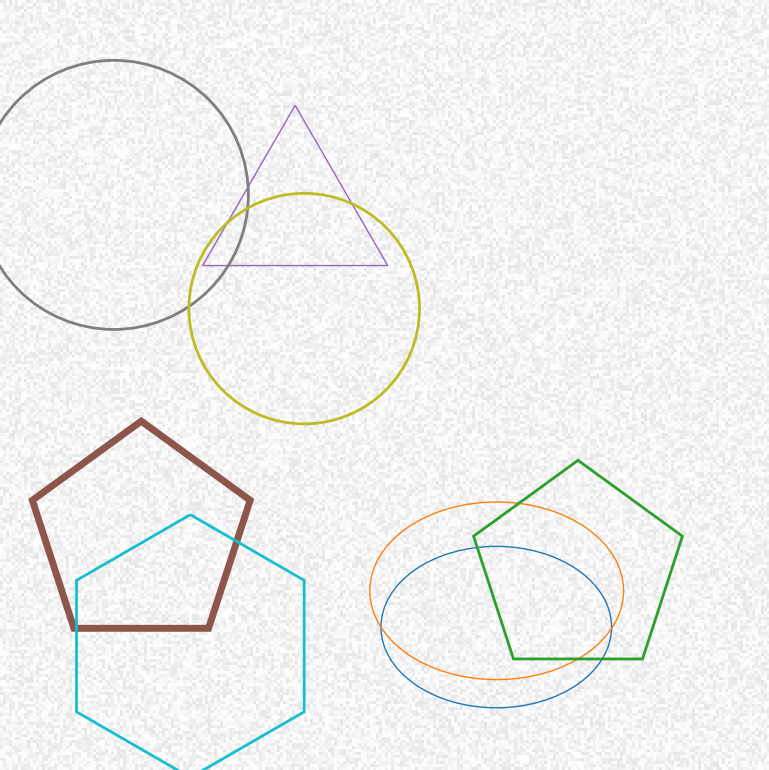[{"shape": "oval", "thickness": 0.5, "radius": 0.75, "center": [0.644, 0.186]}, {"shape": "oval", "thickness": 0.5, "radius": 0.82, "center": [0.645, 0.233]}, {"shape": "pentagon", "thickness": 1, "radius": 0.71, "center": [0.751, 0.26]}, {"shape": "triangle", "thickness": 0.5, "radius": 0.69, "center": [0.383, 0.724]}, {"shape": "pentagon", "thickness": 2.5, "radius": 0.74, "center": [0.183, 0.304]}, {"shape": "circle", "thickness": 1, "radius": 0.87, "center": [0.148, 0.747]}, {"shape": "circle", "thickness": 1, "radius": 0.75, "center": [0.395, 0.599]}, {"shape": "hexagon", "thickness": 1, "radius": 0.85, "center": [0.247, 0.161]}]